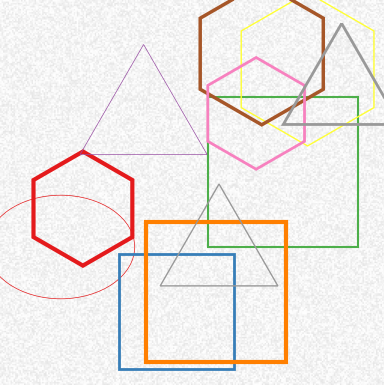[{"shape": "oval", "thickness": 0.5, "radius": 0.96, "center": [0.158, 0.358]}, {"shape": "hexagon", "thickness": 3, "radius": 0.74, "center": [0.215, 0.458]}, {"shape": "square", "thickness": 2, "radius": 0.75, "center": [0.459, 0.191]}, {"shape": "square", "thickness": 1.5, "radius": 0.97, "center": [0.735, 0.554]}, {"shape": "triangle", "thickness": 0.5, "radius": 0.95, "center": [0.373, 0.694]}, {"shape": "square", "thickness": 3, "radius": 0.91, "center": [0.56, 0.241]}, {"shape": "hexagon", "thickness": 1, "radius": 1.0, "center": [0.799, 0.82]}, {"shape": "hexagon", "thickness": 2.5, "radius": 0.92, "center": [0.68, 0.86]}, {"shape": "hexagon", "thickness": 2, "radius": 0.73, "center": [0.665, 0.706]}, {"shape": "triangle", "thickness": 1, "radius": 0.88, "center": [0.569, 0.346]}, {"shape": "triangle", "thickness": 2, "radius": 0.87, "center": [0.887, 0.764]}]